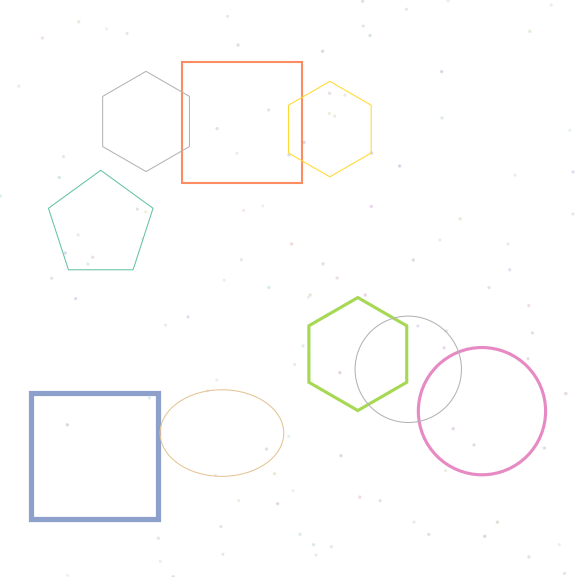[{"shape": "pentagon", "thickness": 0.5, "radius": 0.48, "center": [0.174, 0.609]}, {"shape": "square", "thickness": 1, "radius": 0.52, "center": [0.419, 0.787]}, {"shape": "square", "thickness": 2.5, "radius": 0.55, "center": [0.163, 0.209]}, {"shape": "circle", "thickness": 1.5, "radius": 0.55, "center": [0.835, 0.287]}, {"shape": "hexagon", "thickness": 1.5, "radius": 0.49, "center": [0.62, 0.386]}, {"shape": "hexagon", "thickness": 0.5, "radius": 0.41, "center": [0.571, 0.776]}, {"shape": "oval", "thickness": 0.5, "radius": 0.54, "center": [0.384, 0.249]}, {"shape": "hexagon", "thickness": 0.5, "radius": 0.43, "center": [0.253, 0.789]}, {"shape": "circle", "thickness": 0.5, "radius": 0.46, "center": [0.707, 0.36]}]